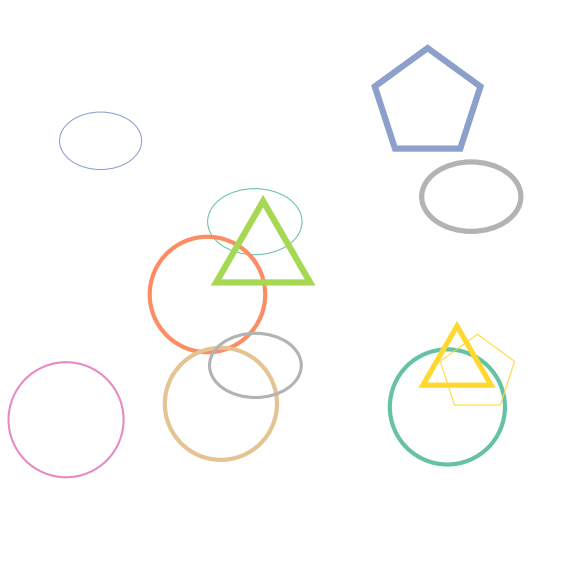[{"shape": "circle", "thickness": 2, "radius": 0.5, "center": [0.775, 0.294]}, {"shape": "oval", "thickness": 0.5, "radius": 0.41, "center": [0.441, 0.615]}, {"shape": "circle", "thickness": 2, "radius": 0.5, "center": [0.359, 0.489]}, {"shape": "oval", "thickness": 0.5, "radius": 0.36, "center": [0.174, 0.755]}, {"shape": "pentagon", "thickness": 3, "radius": 0.48, "center": [0.74, 0.82]}, {"shape": "circle", "thickness": 1, "radius": 0.5, "center": [0.114, 0.272]}, {"shape": "triangle", "thickness": 3, "radius": 0.47, "center": [0.456, 0.557]}, {"shape": "pentagon", "thickness": 0.5, "radius": 0.34, "center": [0.827, 0.353]}, {"shape": "triangle", "thickness": 2.5, "radius": 0.34, "center": [0.791, 0.366]}, {"shape": "circle", "thickness": 2, "radius": 0.49, "center": [0.383, 0.3]}, {"shape": "oval", "thickness": 2.5, "radius": 0.43, "center": [0.816, 0.659]}, {"shape": "oval", "thickness": 1.5, "radius": 0.4, "center": [0.442, 0.366]}]